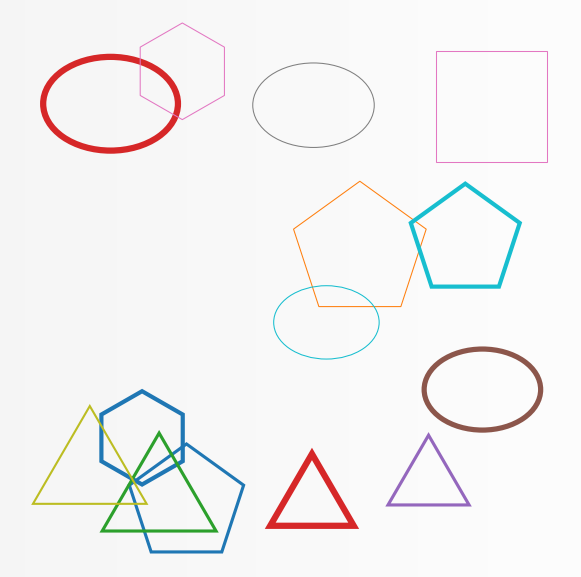[{"shape": "hexagon", "thickness": 2, "radius": 0.4, "center": [0.244, 0.241]}, {"shape": "pentagon", "thickness": 1.5, "radius": 0.52, "center": [0.321, 0.127]}, {"shape": "pentagon", "thickness": 0.5, "radius": 0.6, "center": [0.619, 0.565]}, {"shape": "triangle", "thickness": 1.5, "radius": 0.57, "center": [0.274, 0.136]}, {"shape": "triangle", "thickness": 3, "radius": 0.41, "center": [0.537, 0.13]}, {"shape": "oval", "thickness": 3, "radius": 0.58, "center": [0.19, 0.82]}, {"shape": "triangle", "thickness": 1.5, "radius": 0.4, "center": [0.737, 0.165]}, {"shape": "oval", "thickness": 2.5, "radius": 0.5, "center": [0.83, 0.325]}, {"shape": "hexagon", "thickness": 0.5, "radius": 0.42, "center": [0.314, 0.876]}, {"shape": "square", "thickness": 0.5, "radius": 0.48, "center": [0.845, 0.814]}, {"shape": "oval", "thickness": 0.5, "radius": 0.52, "center": [0.539, 0.817]}, {"shape": "triangle", "thickness": 1, "radius": 0.56, "center": [0.154, 0.183]}, {"shape": "pentagon", "thickness": 2, "radius": 0.49, "center": [0.8, 0.583]}, {"shape": "oval", "thickness": 0.5, "radius": 0.45, "center": [0.562, 0.441]}]